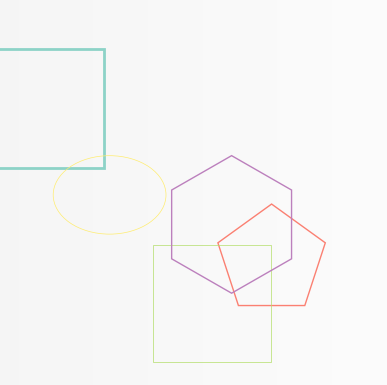[{"shape": "square", "thickness": 2, "radius": 0.77, "center": [0.113, 0.718]}, {"shape": "pentagon", "thickness": 1, "radius": 0.73, "center": [0.701, 0.324]}, {"shape": "square", "thickness": 0.5, "radius": 0.76, "center": [0.546, 0.211]}, {"shape": "hexagon", "thickness": 1, "radius": 0.89, "center": [0.598, 0.417]}, {"shape": "oval", "thickness": 0.5, "radius": 0.73, "center": [0.283, 0.494]}]